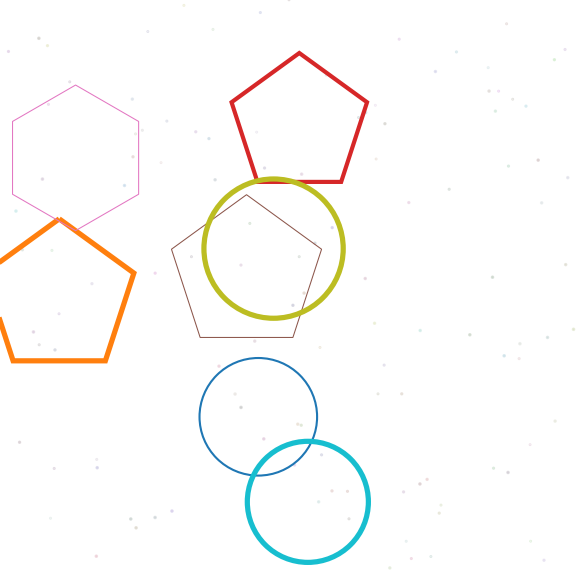[{"shape": "circle", "thickness": 1, "radius": 0.51, "center": [0.447, 0.277]}, {"shape": "pentagon", "thickness": 2.5, "radius": 0.68, "center": [0.103, 0.484]}, {"shape": "pentagon", "thickness": 2, "radius": 0.62, "center": [0.518, 0.784]}, {"shape": "pentagon", "thickness": 0.5, "radius": 0.68, "center": [0.427, 0.525]}, {"shape": "hexagon", "thickness": 0.5, "radius": 0.63, "center": [0.131, 0.726]}, {"shape": "circle", "thickness": 2.5, "radius": 0.6, "center": [0.474, 0.569]}, {"shape": "circle", "thickness": 2.5, "radius": 0.52, "center": [0.533, 0.13]}]